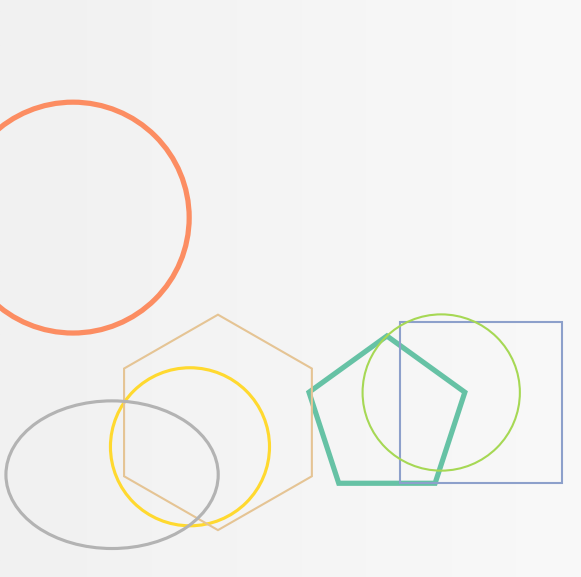[{"shape": "pentagon", "thickness": 2.5, "radius": 0.7, "center": [0.666, 0.276]}, {"shape": "circle", "thickness": 2.5, "radius": 1.0, "center": [0.126, 0.622]}, {"shape": "square", "thickness": 1, "radius": 0.7, "center": [0.827, 0.303]}, {"shape": "circle", "thickness": 1, "radius": 0.68, "center": [0.759, 0.319]}, {"shape": "circle", "thickness": 1.5, "radius": 0.68, "center": [0.327, 0.226]}, {"shape": "hexagon", "thickness": 1, "radius": 0.93, "center": [0.375, 0.268]}, {"shape": "oval", "thickness": 1.5, "radius": 0.91, "center": [0.193, 0.177]}]